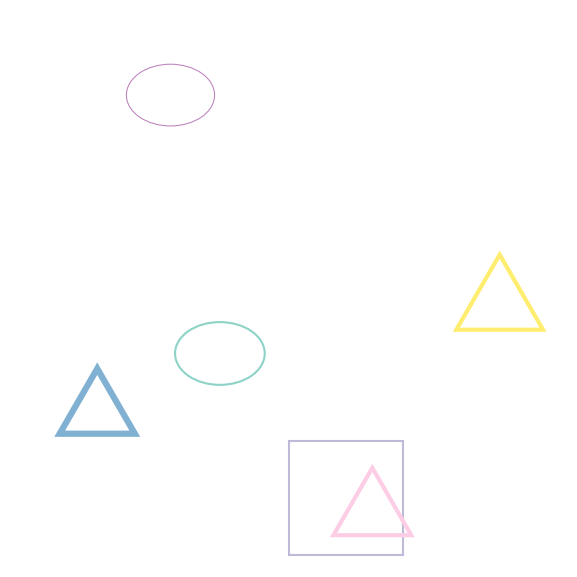[{"shape": "oval", "thickness": 1, "radius": 0.39, "center": [0.381, 0.387]}, {"shape": "square", "thickness": 1, "radius": 0.5, "center": [0.599, 0.137]}, {"shape": "triangle", "thickness": 3, "radius": 0.38, "center": [0.168, 0.286]}, {"shape": "triangle", "thickness": 2, "radius": 0.39, "center": [0.645, 0.111]}, {"shape": "oval", "thickness": 0.5, "radius": 0.38, "center": [0.295, 0.834]}, {"shape": "triangle", "thickness": 2, "radius": 0.43, "center": [0.865, 0.472]}]